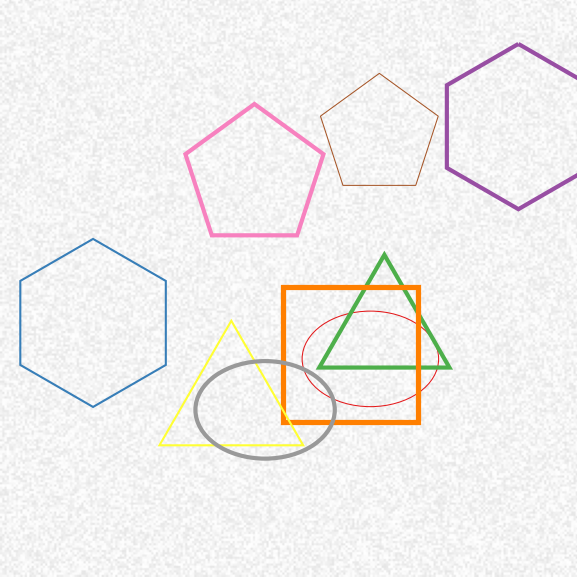[{"shape": "oval", "thickness": 0.5, "radius": 0.59, "center": [0.641, 0.378]}, {"shape": "hexagon", "thickness": 1, "radius": 0.73, "center": [0.161, 0.44]}, {"shape": "triangle", "thickness": 2, "radius": 0.65, "center": [0.666, 0.428]}, {"shape": "hexagon", "thickness": 2, "radius": 0.72, "center": [0.898, 0.78]}, {"shape": "square", "thickness": 2.5, "radius": 0.58, "center": [0.607, 0.385]}, {"shape": "triangle", "thickness": 1, "radius": 0.72, "center": [0.401, 0.3]}, {"shape": "pentagon", "thickness": 0.5, "radius": 0.54, "center": [0.657, 0.765]}, {"shape": "pentagon", "thickness": 2, "radius": 0.63, "center": [0.441, 0.693]}, {"shape": "oval", "thickness": 2, "radius": 0.6, "center": [0.459, 0.289]}]